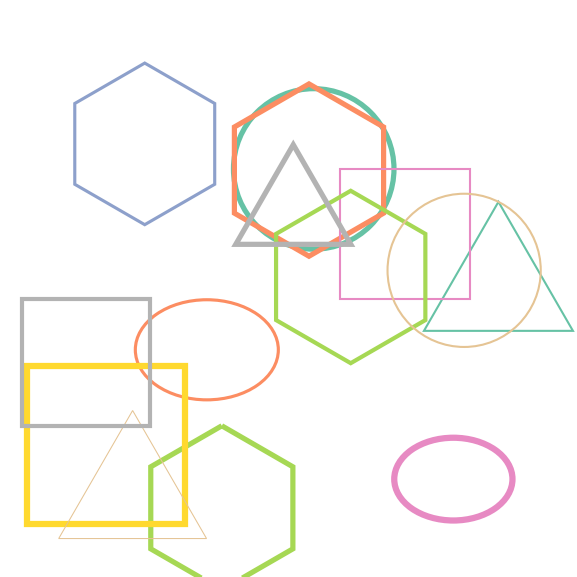[{"shape": "triangle", "thickness": 1, "radius": 0.74, "center": [0.863, 0.501]}, {"shape": "circle", "thickness": 2.5, "radius": 0.69, "center": [0.543, 0.707]}, {"shape": "hexagon", "thickness": 2.5, "radius": 0.75, "center": [0.535, 0.705]}, {"shape": "oval", "thickness": 1.5, "radius": 0.62, "center": [0.358, 0.393]}, {"shape": "hexagon", "thickness": 1.5, "radius": 0.7, "center": [0.251, 0.75]}, {"shape": "oval", "thickness": 3, "radius": 0.51, "center": [0.785, 0.169]}, {"shape": "square", "thickness": 1, "radius": 0.56, "center": [0.702, 0.594]}, {"shape": "hexagon", "thickness": 2.5, "radius": 0.71, "center": [0.384, 0.12]}, {"shape": "hexagon", "thickness": 2, "radius": 0.75, "center": [0.607, 0.52]}, {"shape": "square", "thickness": 3, "radius": 0.69, "center": [0.184, 0.228]}, {"shape": "circle", "thickness": 1, "radius": 0.66, "center": [0.804, 0.531]}, {"shape": "triangle", "thickness": 0.5, "radius": 0.74, "center": [0.23, 0.14]}, {"shape": "triangle", "thickness": 2.5, "radius": 0.57, "center": [0.508, 0.634]}, {"shape": "square", "thickness": 2, "radius": 0.55, "center": [0.149, 0.371]}]